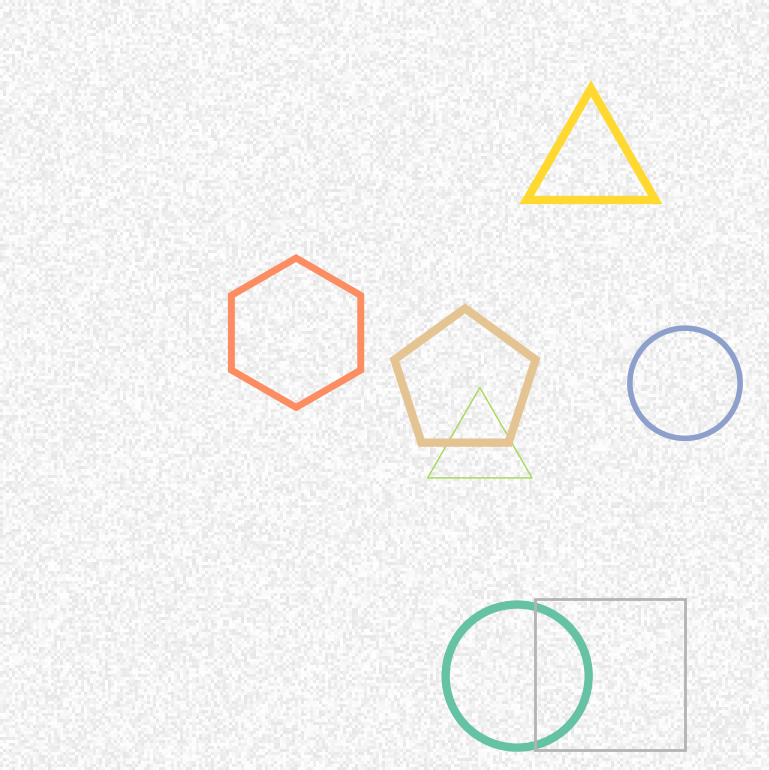[{"shape": "circle", "thickness": 3, "radius": 0.46, "center": [0.672, 0.122]}, {"shape": "hexagon", "thickness": 2.5, "radius": 0.48, "center": [0.385, 0.568]}, {"shape": "circle", "thickness": 2, "radius": 0.36, "center": [0.89, 0.502]}, {"shape": "triangle", "thickness": 0.5, "radius": 0.39, "center": [0.623, 0.418]}, {"shape": "triangle", "thickness": 3, "radius": 0.48, "center": [0.767, 0.789]}, {"shape": "pentagon", "thickness": 3, "radius": 0.48, "center": [0.604, 0.503]}, {"shape": "square", "thickness": 1, "radius": 0.49, "center": [0.792, 0.124]}]